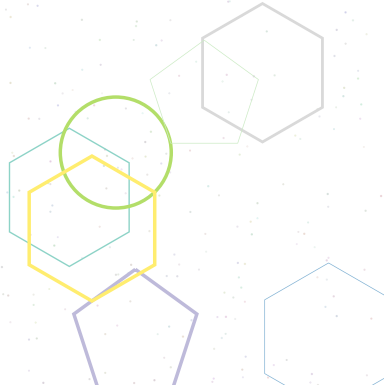[{"shape": "hexagon", "thickness": 1, "radius": 0.9, "center": [0.18, 0.487]}, {"shape": "pentagon", "thickness": 2.5, "radius": 0.84, "center": [0.352, 0.132]}, {"shape": "hexagon", "thickness": 0.5, "radius": 0.96, "center": [0.853, 0.125]}, {"shape": "circle", "thickness": 2.5, "radius": 0.72, "center": [0.301, 0.604]}, {"shape": "hexagon", "thickness": 2, "radius": 0.9, "center": [0.682, 0.811]}, {"shape": "pentagon", "thickness": 0.5, "radius": 0.74, "center": [0.53, 0.748]}, {"shape": "hexagon", "thickness": 2.5, "radius": 0.94, "center": [0.239, 0.406]}]